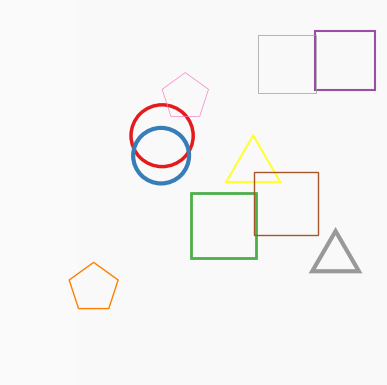[{"shape": "circle", "thickness": 2.5, "radius": 0.4, "center": [0.418, 0.647]}, {"shape": "circle", "thickness": 3, "radius": 0.36, "center": [0.416, 0.596]}, {"shape": "square", "thickness": 2, "radius": 0.42, "center": [0.577, 0.414]}, {"shape": "square", "thickness": 1.5, "radius": 0.38, "center": [0.89, 0.843]}, {"shape": "pentagon", "thickness": 1, "radius": 0.33, "center": [0.242, 0.252]}, {"shape": "triangle", "thickness": 1.5, "radius": 0.4, "center": [0.653, 0.568]}, {"shape": "square", "thickness": 1, "radius": 0.41, "center": [0.738, 0.471]}, {"shape": "pentagon", "thickness": 0.5, "radius": 0.31, "center": [0.478, 0.749]}, {"shape": "square", "thickness": 0.5, "radius": 0.38, "center": [0.741, 0.834]}, {"shape": "triangle", "thickness": 3, "radius": 0.35, "center": [0.866, 0.33]}]